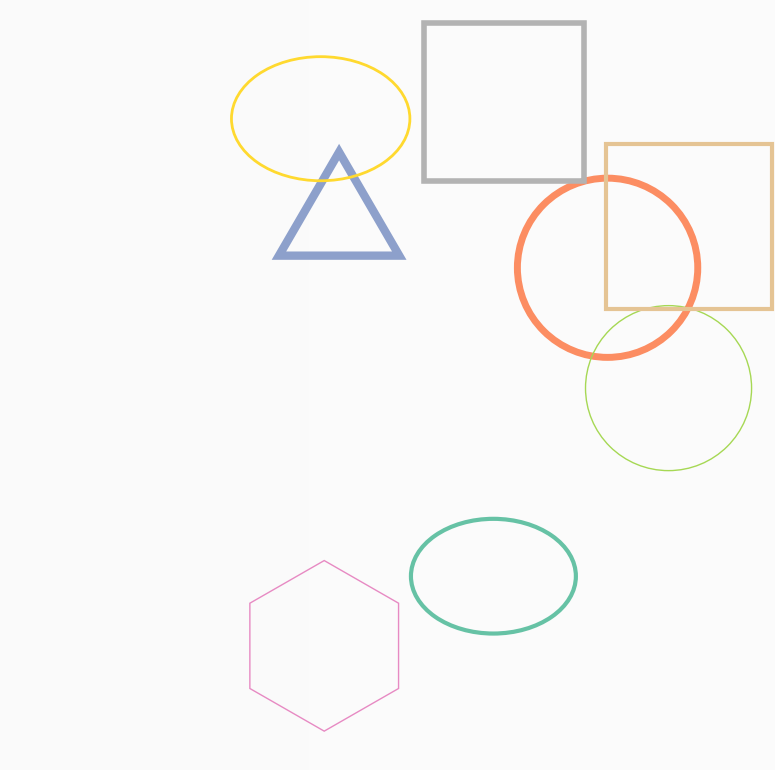[{"shape": "oval", "thickness": 1.5, "radius": 0.53, "center": [0.637, 0.252]}, {"shape": "circle", "thickness": 2.5, "radius": 0.58, "center": [0.784, 0.652]}, {"shape": "triangle", "thickness": 3, "radius": 0.45, "center": [0.438, 0.713]}, {"shape": "hexagon", "thickness": 0.5, "radius": 0.55, "center": [0.418, 0.161]}, {"shape": "circle", "thickness": 0.5, "radius": 0.54, "center": [0.863, 0.496]}, {"shape": "oval", "thickness": 1, "radius": 0.58, "center": [0.414, 0.846]}, {"shape": "square", "thickness": 1.5, "radius": 0.53, "center": [0.889, 0.706]}, {"shape": "square", "thickness": 2, "radius": 0.52, "center": [0.65, 0.868]}]